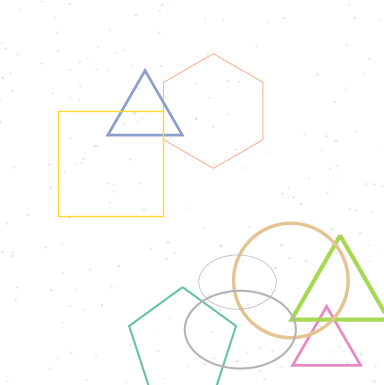[{"shape": "pentagon", "thickness": 1.5, "radius": 0.73, "center": [0.474, 0.108]}, {"shape": "hexagon", "thickness": 0.5, "radius": 0.74, "center": [0.554, 0.712]}, {"shape": "triangle", "thickness": 2, "radius": 0.56, "center": [0.377, 0.705]}, {"shape": "triangle", "thickness": 2, "radius": 0.51, "center": [0.848, 0.102]}, {"shape": "triangle", "thickness": 3, "radius": 0.73, "center": [0.884, 0.243]}, {"shape": "square", "thickness": 1, "radius": 0.68, "center": [0.287, 0.575]}, {"shape": "circle", "thickness": 2.5, "radius": 0.74, "center": [0.755, 0.272]}, {"shape": "oval", "thickness": 1.5, "radius": 0.72, "center": [0.624, 0.144]}, {"shape": "oval", "thickness": 0.5, "radius": 0.5, "center": [0.617, 0.267]}]